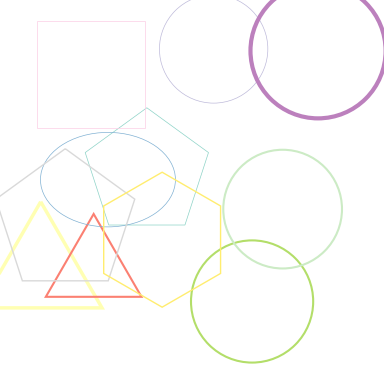[{"shape": "pentagon", "thickness": 0.5, "radius": 0.84, "center": [0.381, 0.552]}, {"shape": "triangle", "thickness": 2.5, "radius": 0.92, "center": [0.106, 0.292]}, {"shape": "circle", "thickness": 0.5, "radius": 0.7, "center": [0.555, 0.873]}, {"shape": "triangle", "thickness": 1.5, "radius": 0.72, "center": [0.243, 0.301]}, {"shape": "oval", "thickness": 0.5, "radius": 0.88, "center": [0.28, 0.533]}, {"shape": "circle", "thickness": 1.5, "radius": 0.79, "center": [0.655, 0.217]}, {"shape": "square", "thickness": 0.5, "radius": 0.7, "center": [0.237, 0.807]}, {"shape": "pentagon", "thickness": 1, "radius": 0.95, "center": [0.17, 0.424]}, {"shape": "circle", "thickness": 3, "radius": 0.88, "center": [0.826, 0.868]}, {"shape": "circle", "thickness": 1.5, "radius": 0.77, "center": [0.734, 0.457]}, {"shape": "hexagon", "thickness": 1, "radius": 0.88, "center": [0.421, 0.377]}]